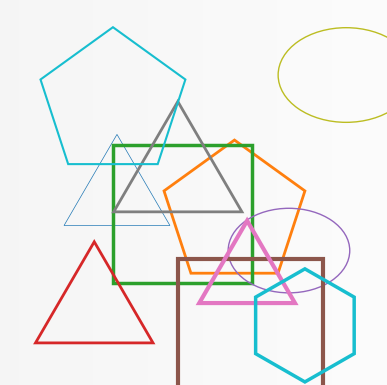[{"shape": "triangle", "thickness": 0.5, "radius": 0.79, "center": [0.302, 0.493]}, {"shape": "pentagon", "thickness": 2, "radius": 0.96, "center": [0.605, 0.445]}, {"shape": "square", "thickness": 2.5, "radius": 0.9, "center": [0.47, 0.444]}, {"shape": "triangle", "thickness": 2, "radius": 0.88, "center": [0.243, 0.197]}, {"shape": "oval", "thickness": 1, "radius": 0.78, "center": [0.746, 0.349]}, {"shape": "square", "thickness": 3, "radius": 0.94, "center": [0.646, 0.14]}, {"shape": "triangle", "thickness": 3, "radius": 0.71, "center": [0.638, 0.284]}, {"shape": "triangle", "thickness": 2, "radius": 0.96, "center": [0.459, 0.545]}, {"shape": "oval", "thickness": 1, "radius": 0.88, "center": [0.893, 0.805]}, {"shape": "hexagon", "thickness": 2.5, "radius": 0.73, "center": [0.787, 0.155]}, {"shape": "pentagon", "thickness": 1.5, "radius": 0.98, "center": [0.291, 0.733]}]